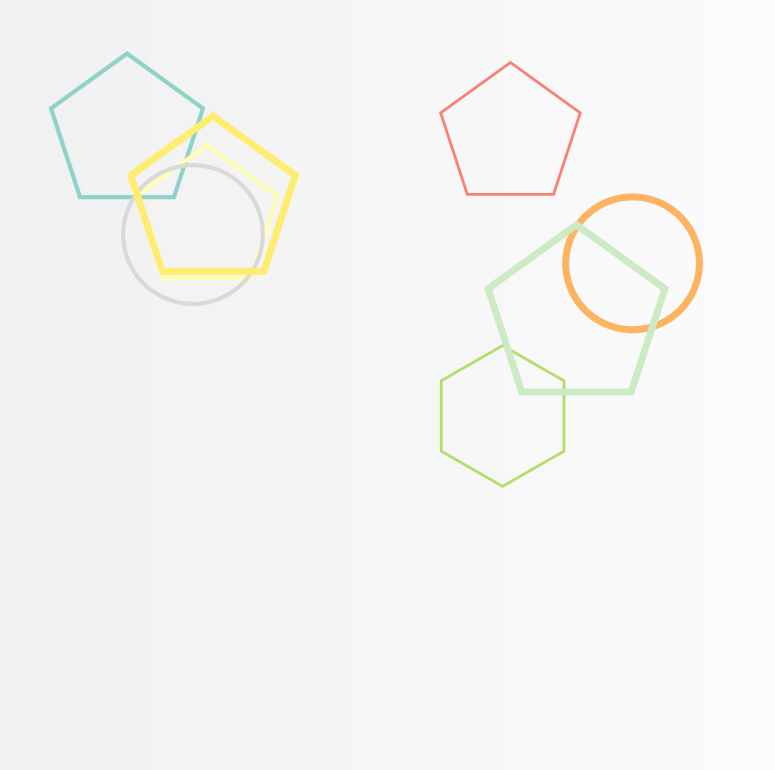[{"shape": "pentagon", "thickness": 1.5, "radius": 0.52, "center": [0.164, 0.827]}, {"shape": "pentagon", "thickness": 1.5, "radius": 0.48, "center": [0.267, 0.716]}, {"shape": "pentagon", "thickness": 1, "radius": 0.47, "center": [0.659, 0.824]}, {"shape": "circle", "thickness": 2.5, "radius": 0.43, "center": [0.816, 0.658]}, {"shape": "hexagon", "thickness": 1, "radius": 0.46, "center": [0.648, 0.46]}, {"shape": "circle", "thickness": 1.5, "radius": 0.45, "center": [0.249, 0.695]}, {"shape": "pentagon", "thickness": 2.5, "radius": 0.6, "center": [0.744, 0.588]}, {"shape": "pentagon", "thickness": 2.5, "radius": 0.56, "center": [0.275, 0.738]}]